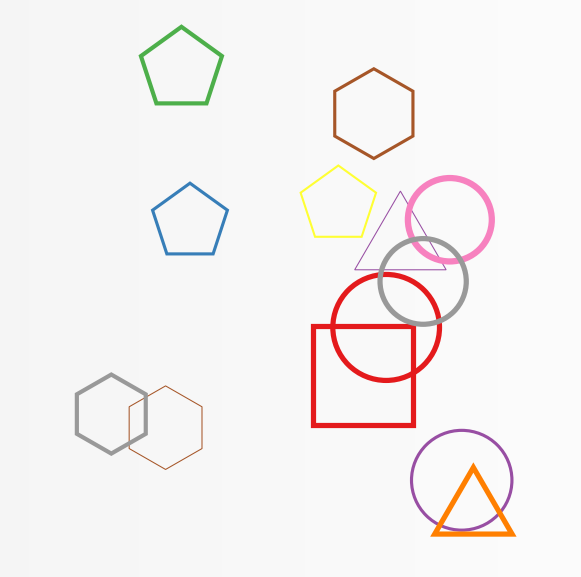[{"shape": "circle", "thickness": 2.5, "radius": 0.46, "center": [0.664, 0.432]}, {"shape": "square", "thickness": 2.5, "radius": 0.43, "center": [0.625, 0.349]}, {"shape": "pentagon", "thickness": 1.5, "radius": 0.34, "center": [0.327, 0.614]}, {"shape": "pentagon", "thickness": 2, "radius": 0.37, "center": [0.312, 0.879]}, {"shape": "triangle", "thickness": 0.5, "radius": 0.45, "center": [0.689, 0.577]}, {"shape": "circle", "thickness": 1.5, "radius": 0.43, "center": [0.794, 0.168]}, {"shape": "triangle", "thickness": 2.5, "radius": 0.38, "center": [0.814, 0.113]}, {"shape": "pentagon", "thickness": 1, "radius": 0.34, "center": [0.582, 0.644]}, {"shape": "hexagon", "thickness": 0.5, "radius": 0.36, "center": [0.285, 0.259]}, {"shape": "hexagon", "thickness": 1.5, "radius": 0.39, "center": [0.643, 0.802]}, {"shape": "circle", "thickness": 3, "radius": 0.36, "center": [0.774, 0.619]}, {"shape": "hexagon", "thickness": 2, "radius": 0.34, "center": [0.191, 0.282]}, {"shape": "circle", "thickness": 2.5, "radius": 0.37, "center": [0.728, 0.512]}]